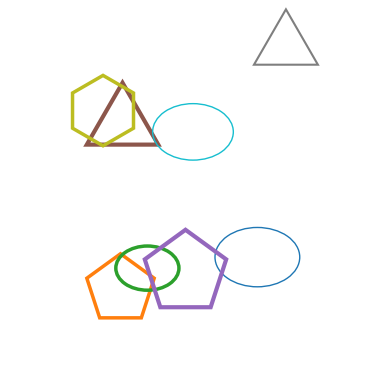[{"shape": "oval", "thickness": 1, "radius": 0.55, "center": [0.668, 0.332]}, {"shape": "pentagon", "thickness": 2.5, "radius": 0.46, "center": [0.313, 0.249]}, {"shape": "oval", "thickness": 2.5, "radius": 0.41, "center": [0.383, 0.304]}, {"shape": "pentagon", "thickness": 3, "radius": 0.56, "center": [0.482, 0.292]}, {"shape": "triangle", "thickness": 3, "radius": 0.54, "center": [0.318, 0.678]}, {"shape": "triangle", "thickness": 1.5, "radius": 0.48, "center": [0.743, 0.88]}, {"shape": "hexagon", "thickness": 2.5, "radius": 0.46, "center": [0.268, 0.713]}, {"shape": "oval", "thickness": 1, "radius": 0.52, "center": [0.501, 0.657]}]